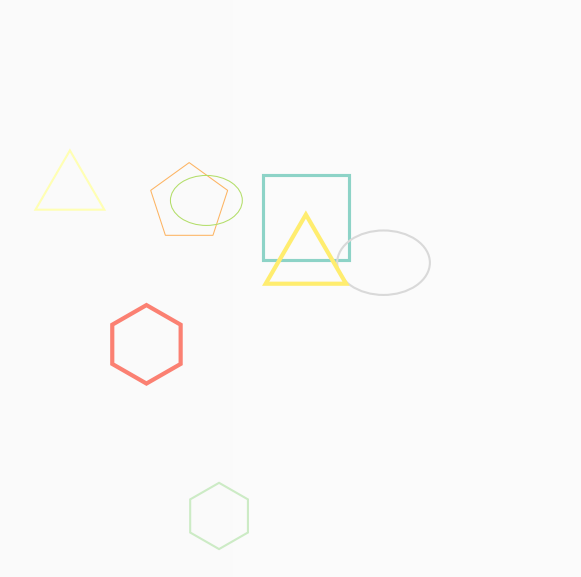[{"shape": "square", "thickness": 1.5, "radius": 0.37, "center": [0.526, 0.623]}, {"shape": "triangle", "thickness": 1, "radius": 0.34, "center": [0.12, 0.67]}, {"shape": "hexagon", "thickness": 2, "radius": 0.34, "center": [0.252, 0.403]}, {"shape": "pentagon", "thickness": 0.5, "radius": 0.35, "center": [0.325, 0.648]}, {"shape": "oval", "thickness": 0.5, "radius": 0.31, "center": [0.355, 0.652]}, {"shape": "oval", "thickness": 1, "radius": 0.4, "center": [0.66, 0.544]}, {"shape": "hexagon", "thickness": 1, "radius": 0.29, "center": [0.377, 0.106]}, {"shape": "triangle", "thickness": 2, "radius": 0.4, "center": [0.526, 0.548]}]